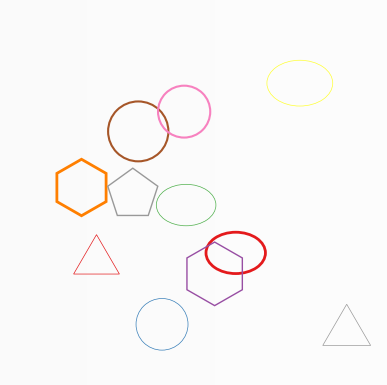[{"shape": "triangle", "thickness": 0.5, "radius": 0.34, "center": [0.249, 0.322]}, {"shape": "oval", "thickness": 2, "radius": 0.38, "center": [0.608, 0.343]}, {"shape": "circle", "thickness": 0.5, "radius": 0.34, "center": [0.418, 0.158]}, {"shape": "oval", "thickness": 0.5, "radius": 0.38, "center": [0.48, 0.467]}, {"shape": "hexagon", "thickness": 1, "radius": 0.41, "center": [0.554, 0.289]}, {"shape": "hexagon", "thickness": 2, "radius": 0.37, "center": [0.21, 0.513]}, {"shape": "oval", "thickness": 0.5, "radius": 0.42, "center": [0.774, 0.784]}, {"shape": "circle", "thickness": 1.5, "radius": 0.39, "center": [0.357, 0.659]}, {"shape": "circle", "thickness": 1.5, "radius": 0.34, "center": [0.475, 0.71]}, {"shape": "pentagon", "thickness": 1, "radius": 0.34, "center": [0.343, 0.495]}, {"shape": "triangle", "thickness": 0.5, "radius": 0.36, "center": [0.895, 0.138]}]